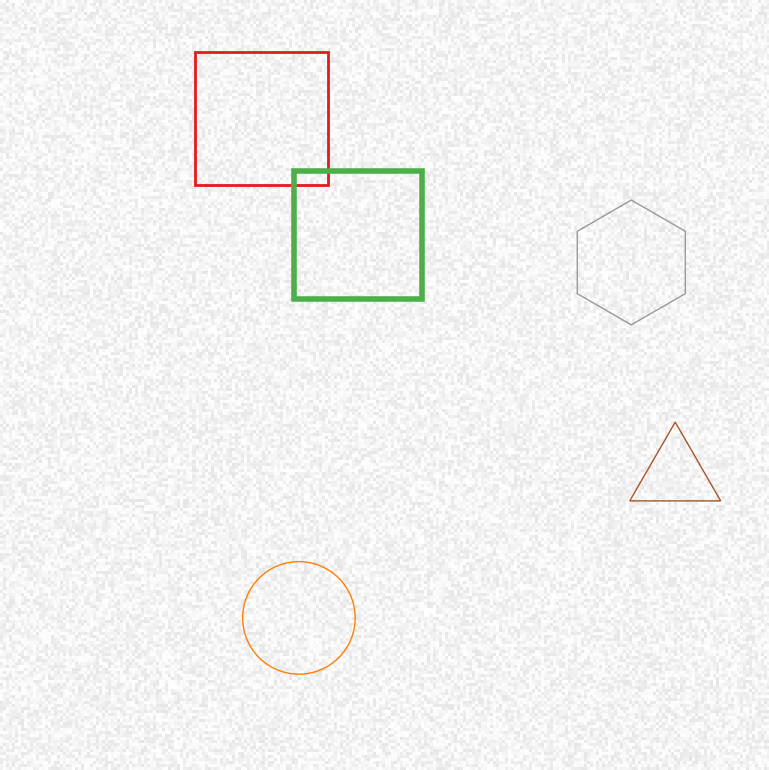[{"shape": "square", "thickness": 1, "radius": 0.43, "center": [0.34, 0.846]}, {"shape": "square", "thickness": 2, "radius": 0.42, "center": [0.465, 0.695]}, {"shape": "circle", "thickness": 0.5, "radius": 0.37, "center": [0.388, 0.198]}, {"shape": "triangle", "thickness": 0.5, "radius": 0.34, "center": [0.877, 0.384]}, {"shape": "hexagon", "thickness": 0.5, "radius": 0.41, "center": [0.82, 0.659]}]